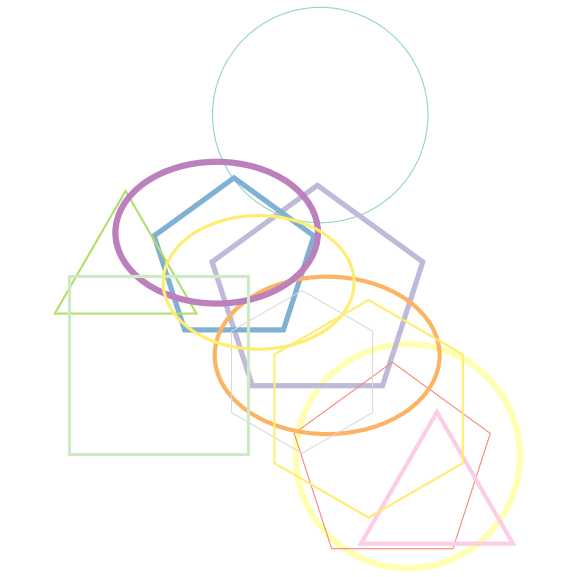[{"shape": "circle", "thickness": 0.5, "radius": 0.93, "center": [0.555, 0.8]}, {"shape": "circle", "thickness": 3, "radius": 0.97, "center": [0.706, 0.209]}, {"shape": "pentagon", "thickness": 2.5, "radius": 0.96, "center": [0.55, 0.486]}, {"shape": "pentagon", "thickness": 0.5, "radius": 0.89, "center": [0.679, 0.193]}, {"shape": "pentagon", "thickness": 2.5, "radius": 0.73, "center": [0.405, 0.546]}, {"shape": "oval", "thickness": 2, "radius": 0.97, "center": [0.567, 0.384]}, {"shape": "triangle", "thickness": 1, "radius": 0.71, "center": [0.217, 0.527]}, {"shape": "triangle", "thickness": 2, "radius": 0.76, "center": [0.757, 0.134]}, {"shape": "hexagon", "thickness": 0.5, "radius": 0.71, "center": [0.523, 0.355]}, {"shape": "oval", "thickness": 3, "radius": 0.88, "center": [0.375, 0.596]}, {"shape": "square", "thickness": 1.5, "radius": 0.77, "center": [0.275, 0.367]}, {"shape": "oval", "thickness": 1.5, "radius": 0.83, "center": [0.448, 0.51]}, {"shape": "hexagon", "thickness": 1, "radius": 0.94, "center": [0.638, 0.291]}]